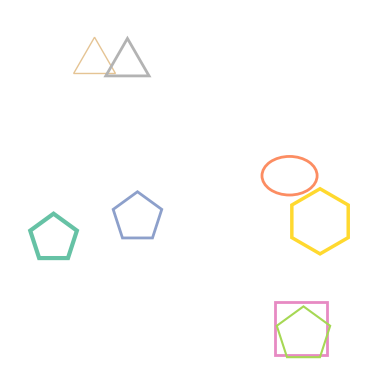[{"shape": "pentagon", "thickness": 3, "radius": 0.32, "center": [0.139, 0.381]}, {"shape": "oval", "thickness": 2, "radius": 0.36, "center": [0.752, 0.544]}, {"shape": "pentagon", "thickness": 2, "radius": 0.33, "center": [0.357, 0.436]}, {"shape": "square", "thickness": 2, "radius": 0.34, "center": [0.782, 0.146]}, {"shape": "pentagon", "thickness": 1.5, "radius": 0.36, "center": [0.788, 0.131]}, {"shape": "hexagon", "thickness": 2.5, "radius": 0.42, "center": [0.831, 0.425]}, {"shape": "triangle", "thickness": 1, "radius": 0.31, "center": [0.246, 0.841]}, {"shape": "triangle", "thickness": 2, "radius": 0.32, "center": [0.331, 0.835]}]